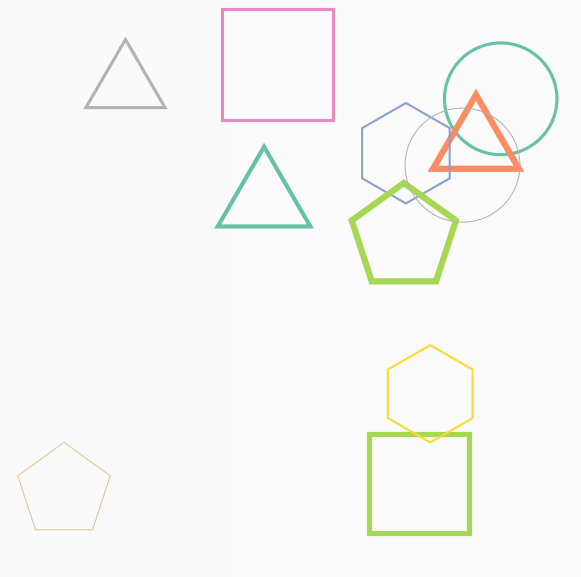[{"shape": "triangle", "thickness": 2, "radius": 0.46, "center": [0.454, 0.653]}, {"shape": "circle", "thickness": 1.5, "radius": 0.48, "center": [0.861, 0.828]}, {"shape": "triangle", "thickness": 3, "radius": 0.43, "center": [0.819, 0.75]}, {"shape": "hexagon", "thickness": 1, "radius": 0.43, "center": [0.698, 0.734]}, {"shape": "square", "thickness": 1.5, "radius": 0.48, "center": [0.477, 0.887]}, {"shape": "square", "thickness": 2.5, "radius": 0.43, "center": [0.721, 0.161]}, {"shape": "pentagon", "thickness": 3, "radius": 0.47, "center": [0.695, 0.588]}, {"shape": "hexagon", "thickness": 1, "radius": 0.42, "center": [0.74, 0.317]}, {"shape": "pentagon", "thickness": 0.5, "radius": 0.42, "center": [0.11, 0.149]}, {"shape": "circle", "thickness": 0.5, "radius": 0.49, "center": [0.796, 0.713]}, {"shape": "triangle", "thickness": 1.5, "radius": 0.39, "center": [0.216, 0.852]}]